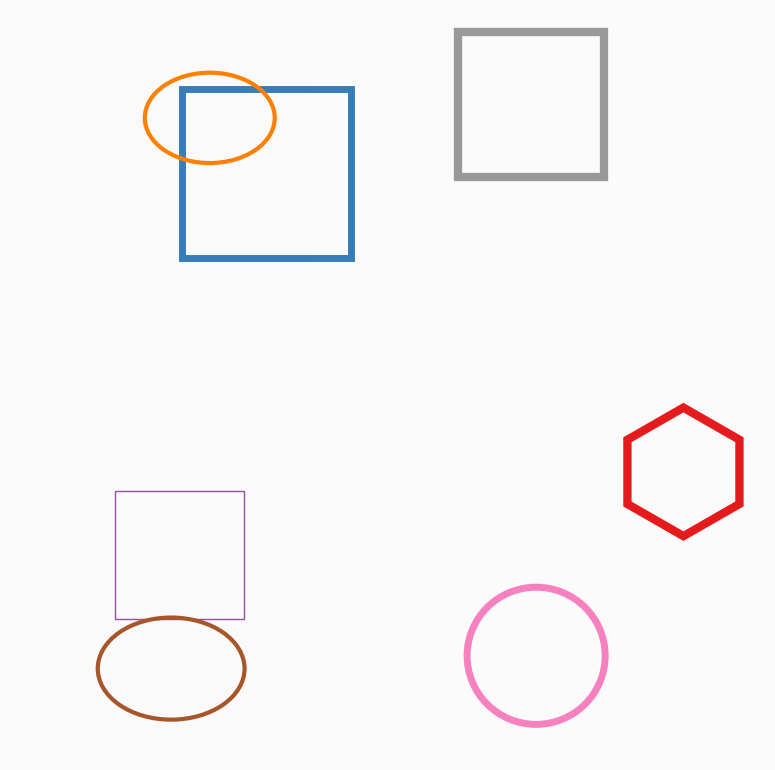[{"shape": "hexagon", "thickness": 3, "radius": 0.42, "center": [0.882, 0.387]}, {"shape": "square", "thickness": 2.5, "radius": 0.55, "center": [0.344, 0.775]}, {"shape": "square", "thickness": 0.5, "radius": 0.42, "center": [0.231, 0.279]}, {"shape": "oval", "thickness": 1.5, "radius": 0.42, "center": [0.271, 0.847]}, {"shape": "oval", "thickness": 1.5, "radius": 0.47, "center": [0.221, 0.132]}, {"shape": "circle", "thickness": 2.5, "radius": 0.45, "center": [0.692, 0.148]}, {"shape": "square", "thickness": 3, "radius": 0.47, "center": [0.685, 0.865]}]